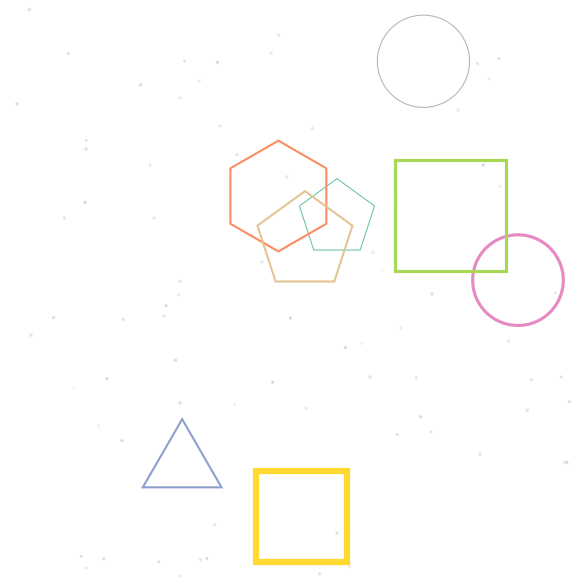[{"shape": "pentagon", "thickness": 0.5, "radius": 0.34, "center": [0.584, 0.621]}, {"shape": "hexagon", "thickness": 1, "radius": 0.48, "center": [0.482, 0.66]}, {"shape": "triangle", "thickness": 1, "radius": 0.39, "center": [0.315, 0.195]}, {"shape": "circle", "thickness": 1.5, "radius": 0.39, "center": [0.897, 0.514]}, {"shape": "square", "thickness": 1.5, "radius": 0.48, "center": [0.779, 0.626]}, {"shape": "square", "thickness": 3, "radius": 0.39, "center": [0.522, 0.105]}, {"shape": "pentagon", "thickness": 1, "radius": 0.43, "center": [0.528, 0.582]}, {"shape": "circle", "thickness": 0.5, "radius": 0.4, "center": [0.733, 0.893]}]